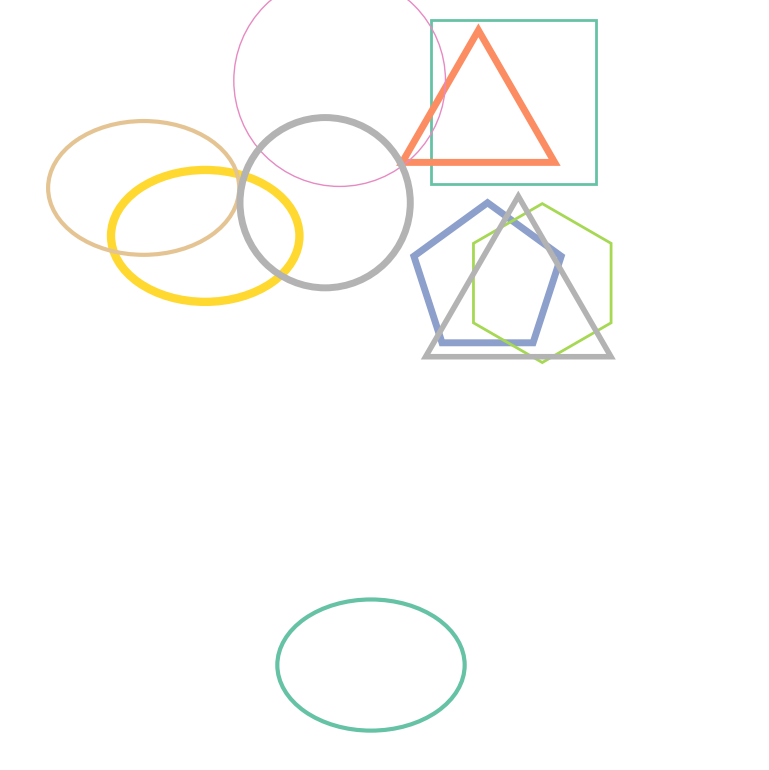[{"shape": "oval", "thickness": 1.5, "radius": 0.61, "center": [0.482, 0.136]}, {"shape": "square", "thickness": 1, "radius": 0.53, "center": [0.667, 0.867]}, {"shape": "triangle", "thickness": 2.5, "radius": 0.57, "center": [0.621, 0.846]}, {"shape": "pentagon", "thickness": 2.5, "radius": 0.5, "center": [0.633, 0.636]}, {"shape": "circle", "thickness": 0.5, "radius": 0.69, "center": [0.441, 0.895]}, {"shape": "hexagon", "thickness": 1, "radius": 0.52, "center": [0.704, 0.632]}, {"shape": "oval", "thickness": 3, "radius": 0.61, "center": [0.267, 0.694]}, {"shape": "oval", "thickness": 1.5, "radius": 0.62, "center": [0.187, 0.756]}, {"shape": "triangle", "thickness": 2, "radius": 0.69, "center": [0.673, 0.606]}, {"shape": "circle", "thickness": 2.5, "radius": 0.55, "center": [0.422, 0.737]}]